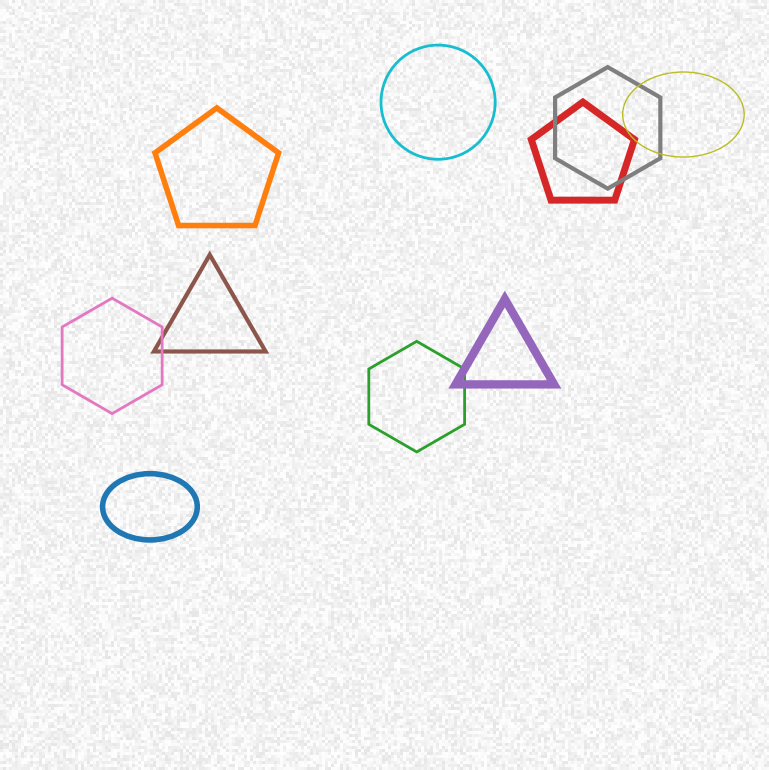[{"shape": "oval", "thickness": 2, "radius": 0.31, "center": [0.195, 0.342]}, {"shape": "pentagon", "thickness": 2, "radius": 0.42, "center": [0.282, 0.775]}, {"shape": "hexagon", "thickness": 1, "radius": 0.36, "center": [0.541, 0.485]}, {"shape": "pentagon", "thickness": 2.5, "radius": 0.35, "center": [0.757, 0.797]}, {"shape": "triangle", "thickness": 3, "radius": 0.37, "center": [0.656, 0.538]}, {"shape": "triangle", "thickness": 1.5, "radius": 0.42, "center": [0.272, 0.585]}, {"shape": "hexagon", "thickness": 1, "radius": 0.37, "center": [0.146, 0.538]}, {"shape": "hexagon", "thickness": 1.5, "radius": 0.39, "center": [0.789, 0.834]}, {"shape": "oval", "thickness": 0.5, "radius": 0.39, "center": [0.888, 0.851]}, {"shape": "circle", "thickness": 1, "radius": 0.37, "center": [0.569, 0.867]}]